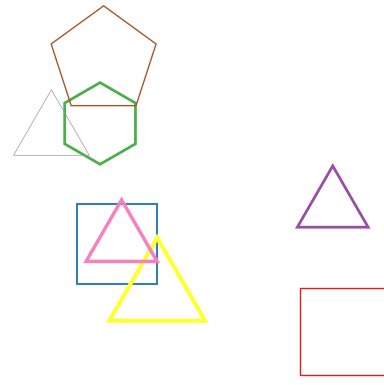[{"shape": "square", "thickness": 1, "radius": 0.57, "center": [0.894, 0.139]}, {"shape": "square", "thickness": 1.5, "radius": 0.52, "center": [0.304, 0.366]}, {"shape": "hexagon", "thickness": 2, "radius": 0.53, "center": [0.26, 0.679]}, {"shape": "triangle", "thickness": 2, "radius": 0.53, "center": [0.864, 0.463]}, {"shape": "triangle", "thickness": 3, "radius": 0.72, "center": [0.408, 0.239]}, {"shape": "pentagon", "thickness": 1, "radius": 0.72, "center": [0.269, 0.842]}, {"shape": "triangle", "thickness": 2.5, "radius": 0.53, "center": [0.316, 0.374]}, {"shape": "triangle", "thickness": 0.5, "radius": 0.57, "center": [0.133, 0.653]}]